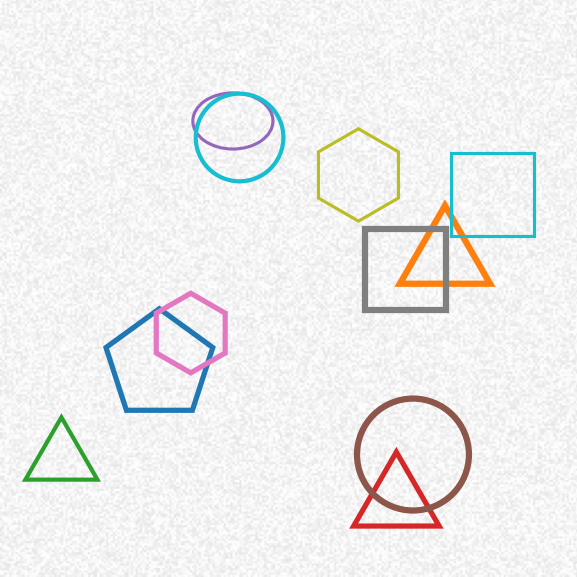[{"shape": "pentagon", "thickness": 2.5, "radius": 0.49, "center": [0.276, 0.367]}, {"shape": "triangle", "thickness": 3, "radius": 0.45, "center": [0.771, 0.553]}, {"shape": "triangle", "thickness": 2, "radius": 0.36, "center": [0.106, 0.205]}, {"shape": "triangle", "thickness": 2.5, "radius": 0.43, "center": [0.686, 0.131]}, {"shape": "oval", "thickness": 1.5, "radius": 0.35, "center": [0.403, 0.79]}, {"shape": "circle", "thickness": 3, "radius": 0.48, "center": [0.715, 0.212]}, {"shape": "hexagon", "thickness": 2.5, "radius": 0.34, "center": [0.33, 0.422]}, {"shape": "square", "thickness": 3, "radius": 0.35, "center": [0.702, 0.533]}, {"shape": "hexagon", "thickness": 1.5, "radius": 0.4, "center": [0.621, 0.696]}, {"shape": "circle", "thickness": 2, "radius": 0.38, "center": [0.415, 0.761]}, {"shape": "square", "thickness": 1.5, "radius": 0.36, "center": [0.853, 0.662]}]